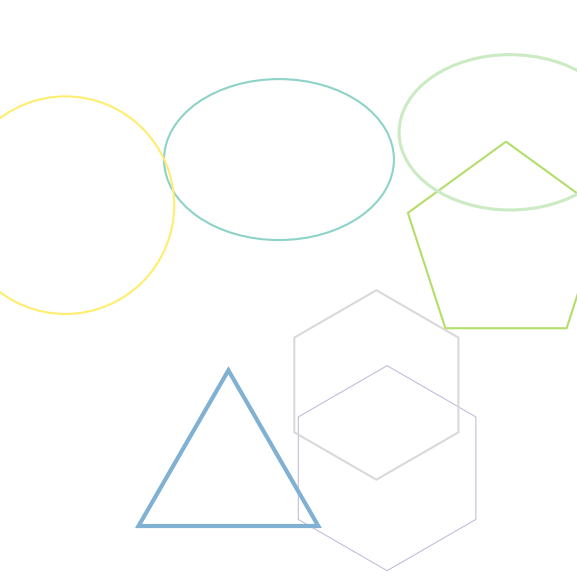[{"shape": "oval", "thickness": 1, "radius": 1.0, "center": [0.483, 0.723]}, {"shape": "hexagon", "thickness": 0.5, "radius": 0.89, "center": [0.67, 0.188]}, {"shape": "triangle", "thickness": 2, "radius": 0.9, "center": [0.396, 0.178]}, {"shape": "pentagon", "thickness": 1, "radius": 0.89, "center": [0.876, 0.575]}, {"shape": "hexagon", "thickness": 1, "radius": 0.82, "center": [0.652, 0.333]}, {"shape": "oval", "thickness": 1.5, "radius": 0.96, "center": [0.883, 0.77]}, {"shape": "circle", "thickness": 1, "radius": 0.94, "center": [0.113, 0.644]}]